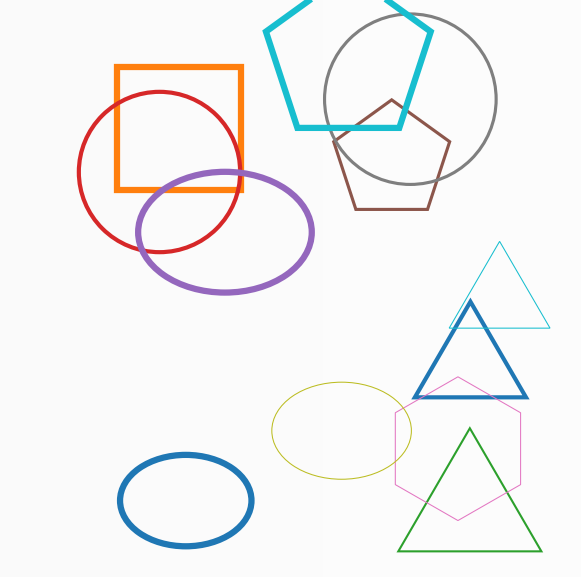[{"shape": "triangle", "thickness": 2, "radius": 0.55, "center": [0.809, 0.366]}, {"shape": "oval", "thickness": 3, "radius": 0.57, "center": [0.32, 0.132]}, {"shape": "square", "thickness": 3, "radius": 0.53, "center": [0.308, 0.777]}, {"shape": "triangle", "thickness": 1, "radius": 0.71, "center": [0.808, 0.115]}, {"shape": "circle", "thickness": 2, "radius": 0.69, "center": [0.274, 0.701]}, {"shape": "oval", "thickness": 3, "radius": 0.75, "center": [0.387, 0.597]}, {"shape": "pentagon", "thickness": 1.5, "radius": 0.52, "center": [0.674, 0.721]}, {"shape": "hexagon", "thickness": 0.5, "radius": 0.62, "center": [0.788, 0.222]}, {"shape": "circle", "thickness": 1.5, "radius": 0.74, "center": [0.706, 0.827]}, {"shape": "oval", "thickness": 0.5, "radius": 0.6, "center": [0.588, 0.253]}, {"shape": "pentagon", "thickness": 3, "radius": 0.75, "center": [0.599, 0.898]}, {"shape": "triangle", "thickness": 0.5, "radius": 0.5, "center": [0.86, 0.481]}]